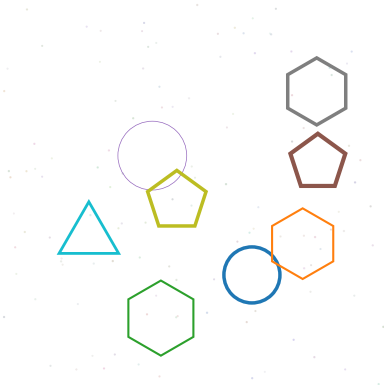[{"shape": "circle", "thickness": 2.5, "radius": 0.36, "center": [0.654, 0.286]}, {"shape": "hexagon", "thickness": 1.5, "radius": 0.46, "center": [0.786, 0.367]}, {"shape": "hexagon", "thickness": 1.5, "radius": 0.49, "center": [0.418, 0.174]}, {"shape": "circle", "thickness": 0.5, "radius": 0.45, "center": [0.396, 0.596]}, {"shape": "pentagon", "thickness": 3, "radius": 0.37, "center": [0.826, 0.578]}, {"shape": "hexagon", "thickness": 2.5, "radius": 0.43, "center": [0.823, 0.763]}, {"shape": "pentagon", "thickness": 2.5, "radius": 0.4, "center": [0.459, 0.478]}, {"shape": "triangle", "thickness": 2, "radius": 0.45, "center": [0.231, 0.386]}]